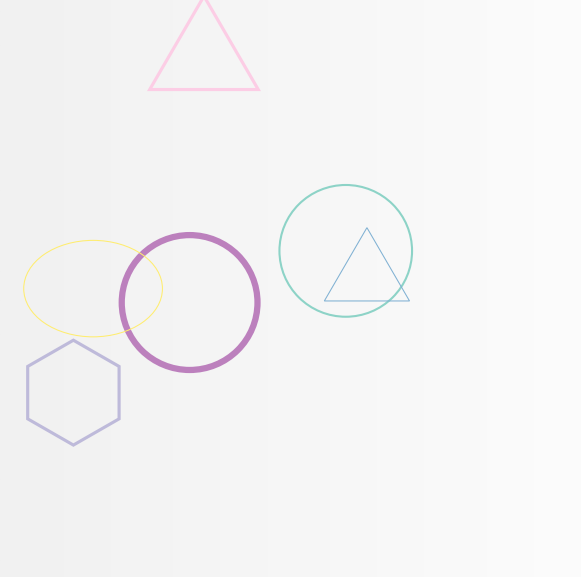[{"shape": "circle", "thickness": 1, "radius": 0.57, "center": [0.595, 0.565]}, {"shape": "hexagon", "thickness": 1.5, "radius": 0.45, "center": [0.126, 0.319]}, {"shape": "triangle", "thickness": 0.5, "radius": 0.42, "center": [0.631, 0.52]}, {"shape": "triangle", "thickness": 1.5, "radius": 0.54, "center": [0.351, 0.898]}, {"shape": "circle", "thickness": 3, "radius": 0.58, "center": [0.326, 0.475]}, {"shape": "oval", "thickness": 0.5, "radius": 0.6, "center": [0.16, 0.499]}]